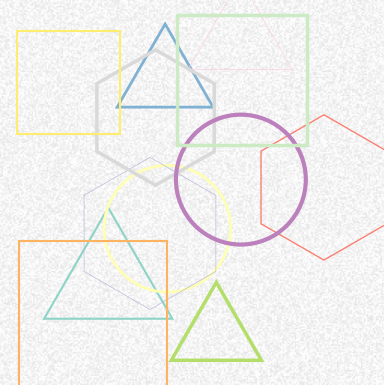[{"shape": "triangle", "thickness": 1.5, "radius": 0.96, "center": [0.281, 0.268]}, {"shape": "circle", "thickness": 2, "radius": 0.82, "center": [0.435, 0.406]}, {"shape": "hexagon", "thickness": 0.5, "radius": 0.99, "center": [0.39, 0.394]}, {"shape": "hexagon", "thickness": 1, "radius": 0.94, "center": [0.841, 0.513]}, {"shape": "triangle", "thickness": 2, "radius": 0.72, "center": [0.429, 0.794]}, {"shape": "square", "thickness": 1.5, "radius": 0.96, "center": [0.242, 0.181]}, {"shape": "triangle", "thickness": 2.5, "radius": 0.67, "center": [0.562, 0.132]}, {"shape": "triangle", "thickness": 0.5, "radius": 0.78, "center": [0.624, 0.898]}, {"shape": "hexagon", "thickness": 2.5, "radius": 0.88, "center": [0.404, 0.695]}, {"shape": "circle", "thickness": 3, "radius": 0.84, "center": [0.626, 0.534]}, {"shape": "square", "thickness": 2.5, "radius": 0.84, "center": [0.629, 0.792]}, {"shape": "square", "thickness": 1.5, "radius": 0.67, "center": [0.178, 0.785]}]